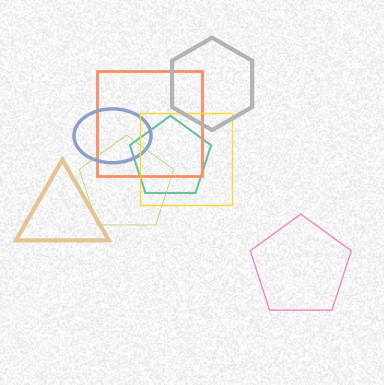[{"shape": "pentagon", "thickness": 1.5, "radius": 0.55, "center": [0.443, 0.588]}, {"shape": "square", "thickness": 2, "radius": 0.68, "center": [0.388, 0.679]}, {"shape": "oval", "thickness": 2.5, "radius": 0.5, "center": [0.292, 0.647]}, {"shape": "pentagon", "thickness": 1, "radius": 0.69, "center": [0.781, 0.306]}, {"shape": "pentagon", "thickness": 0.5, "radius": 0.65, "center": [0.329, 0.52]}, {"shape": "square", "thickness": 1, "radius": 0.6, "center": [0.484, 0.588]}, {"shape": "triangle", "thickness": 3, "radius": 0.7, "center": [0.162, 0.446]}, {"shape": "hexagon", "thickness": 3, "radius": 0.6, "center": [0.551, 0.782]}]